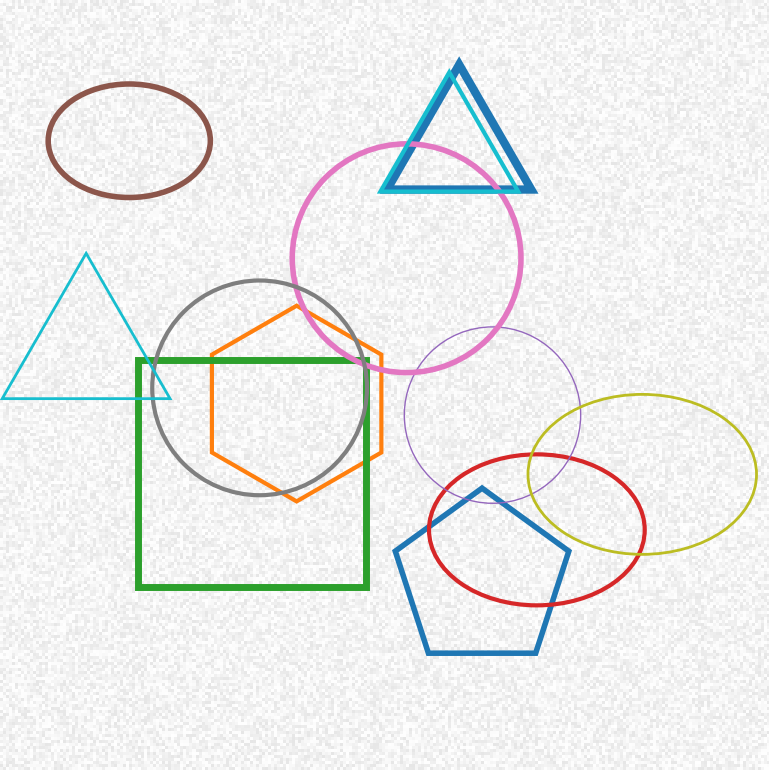[{"shape": "triangle", "thickness": 3, "radius": 0.54, "center": [0.596, 0.808]}, {"shape": "pentagon", "thickness": 2, "radius": 0.59, "center": [0.626, 0.248]}, {"shape": "hexagon", "thickness": 1.5, "radius": 0.64, "center": [0.385, 0.476]}, {"shape": "square", "thickness": 2.5, "radius": 0.74, "center": [0.327, 0.385]}, {"shape": "oval", "thickness": 1.5, "radius": 0.7, "center": [0.697, 0.312]}, {"shape": "circle", "thickness": 0.5, "radius": 0.57, "center": [0.64, 0.461]}, {"shape": "oval", "thickness": 2, "radius": 0.53, "center": [0.168, 0.817]}, {"shape": "circle", "thickness": 2, "radius": 0.74, "center": [0.528, 0.665]}, {"shape": "circle", "thickness": 1.5, "radius": 0.7, "center": [0.337, 0.496]}, {"shape": "oval", "thickness": 1, "radius": 0.74, "center": [0.834, 0.384]}, {"shape": "triangle", "thickness": 1.5, "radius": 0.52, "center": [0.584, 0.803]}, {"shape": "triangle", "thickness": 1, "radius": 0.63, "center": [0.112, 0.545]}]